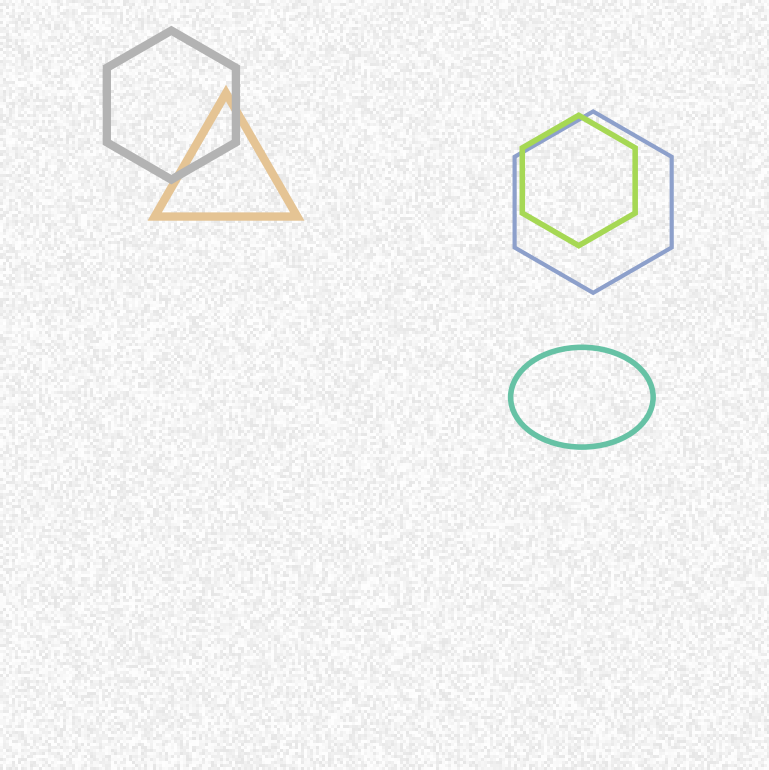[{"shape": "oval", "thickness": 2, "radius": 0.46, "center": [0.756, 0.484]}, {"shape": "hexagon", "thickness": 1.5, "radius": 0.59, "center": [0.77, 0.737]}, {"shape": "hexagon", "thickness": 2, "radius": 0.42, "center": [0.752, 0.766]}, {"shape": "triangle", "thickness": 3, "radius": 0.53, "center": [0.294, 0.772]}, {"shape": "hexagon", "thickness": 3, "radius": 0.48, "center": [0.223, 0.864]}]